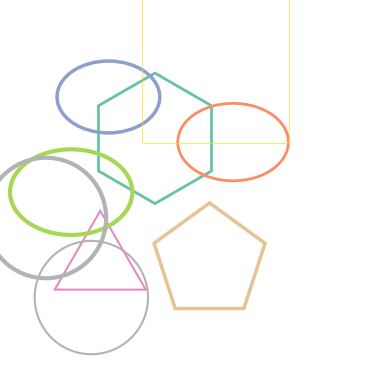[{"shape": "hexagon", "thickness": 2, "radius": 0.85, "center": [0.403, 0.641]}, {"shape": "oval", "thickness": 2, "radius": 0.72, "center": [0.605, 0.631]}, {"shape": "oval", "thickness": 2.5, "radius": 0.67, "center": [0.282, 0.748]}, {"shape": "triangle", "thickness": 1.5, "radius": 0.68, "center": [0.26, 0.316]}, {"shape": "oval", "thickness": 3, "radius": 0.79, "center": [0.185, 0.501]}, {"shape": "square", "thickness": 0.5, "radius": 0.96, "center": [0.56, 0.821]}, {"shape": "pentagon", "thickness": 2.5, "radius": 0.76, "center": [0.544, 0.321]}, {"shape": "circle", "thickness": 3, "radius": 0.78, "center": [0.119, 0.434]}, {"shape": "circle", "thickness": 1.5, "radius": 0.74, "center": [0.237, 0.227]}]